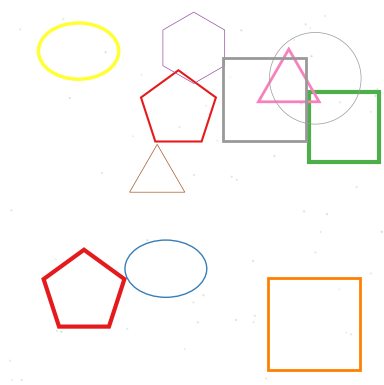[{"shape": "pentagon", "thickness": 1.5, "radius": 0.51, "center": [0.464, 0.715]}, {"shape": "pentagon", "thickness": 3, "radius": 0.55, "center": [0.218, 0.241]}, {"shape": "oval", "thickness": 1, "radius": 0.53, "center": [0.431, 0.302]}, {"shape": "square", "thickness": 3, "radius": 0.45, "center": [0.894, 0.671]}, {"shape": "hexagon", "thickness": 0.5, "radius": 0.46, "center": [0.503, 0.876]}, {"shape": "square", "thickness": 2, "radius": 0.6, "center": [0.816, 0.158]}, {"shape": "oval", "thickness": 2.5, "radius": 0.52, "center": [0.204, 0.867]}, {"shape": "triangle", "thickness": 0.5, "radius": 0.41, "center": [0.408, 0.542]}, {"shape": "triangle", "thickness": 2, "radius": 0.46, "center": [0.75, 0.781]}, {"shape": "circle", "thickness": 0.5, "radius": 0.59, "center": [0.819, 0.797]}, {"shape": "square", "thickness": 2, "radius": 0.54, "center": [0.687, 0.742]}]